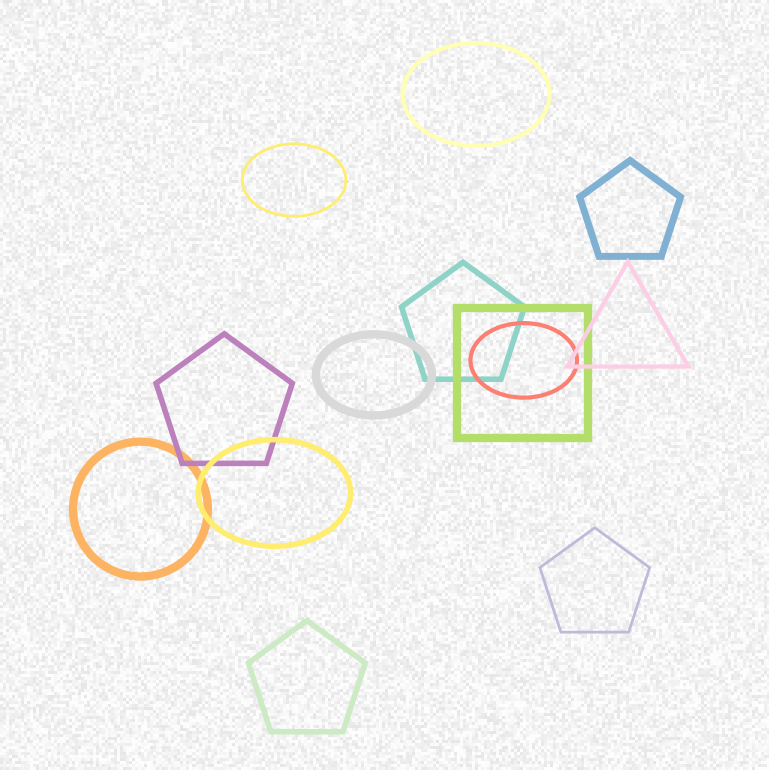[{"shape": "pentagon", "thickness": 2, "radius": 0.42, "center": [0.601, 0.575]}, {"shape": "oval", "thickness": 1.5, "radius": 0.48, "center": [0.618, 0.877]}, {"shape": "pentagon", "thickness": 1, "radius": 0.37, "center": [0.772, 0.24]}, {"shape": "oval", "thickness": 1.5, "radius": 0.35, "center": [0.68, 0.532]}, {"shape": "pentagon", "thickness": 2.5, "radius": 0.34, "center": [0.818, 0.723]}, {"shape": "circle", "thickness": 3, "radius": 0.44, "center": [0.182, 0.339]}, {"shape": "square", "thickness": 3, "radius": 0.42, "center": [0.678, 0.515]}, {"shape": "triangle", "thickness": 1.5, "radius": 0.45, "center": [0.815, 0.569]}, {"shape": "oval", "thickness": 3, "radius": 0.38, "center": [0.486, 0.513]}, {"shape": "pentagon", "thickness": 2, "radius": 0.47, "center": [0.291, 0.473]}, {"shape": "pentagon", "thickness": 2, "radius": 0.4, "center": [0.399, 0.114]}, {"shape": "oval", "thickness": 1, "radius": 0.34, "center": [0.382, 0.766]}, {"shape": "oval", "thickness": 2, "radius": 0.49, "center": [0.356, 0.36]}]